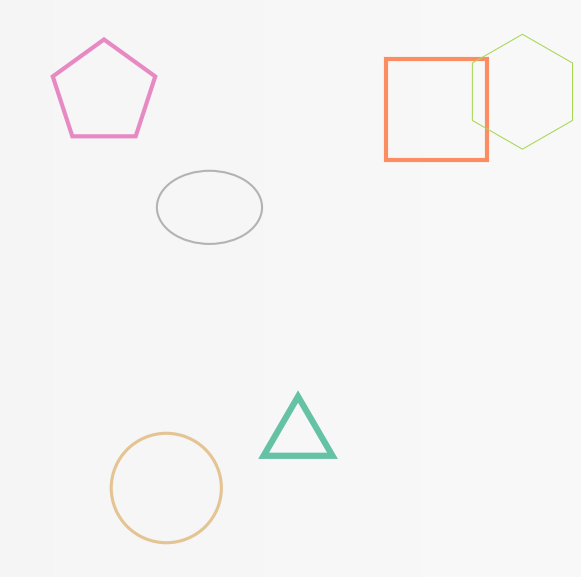[{"shape": "triangle", "thickness": 3, "radius": 0.34, "center": [0.513, 0.244]}, {"shape": "square", "thickness": 2, "radius": 0.44, "center": [0.751, 0.809]}, {"shape": "pentagon", "thickness": 2, "radius": 0.46, "center": [0.179, 0.838]}, {"shape": "hexagon", "thickness": 0.5, "radius": 0.5, "center": [0.899, 0.84]}, {"shape": "circle", "thickness": 1.5, "radius": 0.47, "center": [0.286, 0.154]}, {"shape": "oval", "thickness": 1, "radius": 0.45, "center": [0.36, 0.64]}]